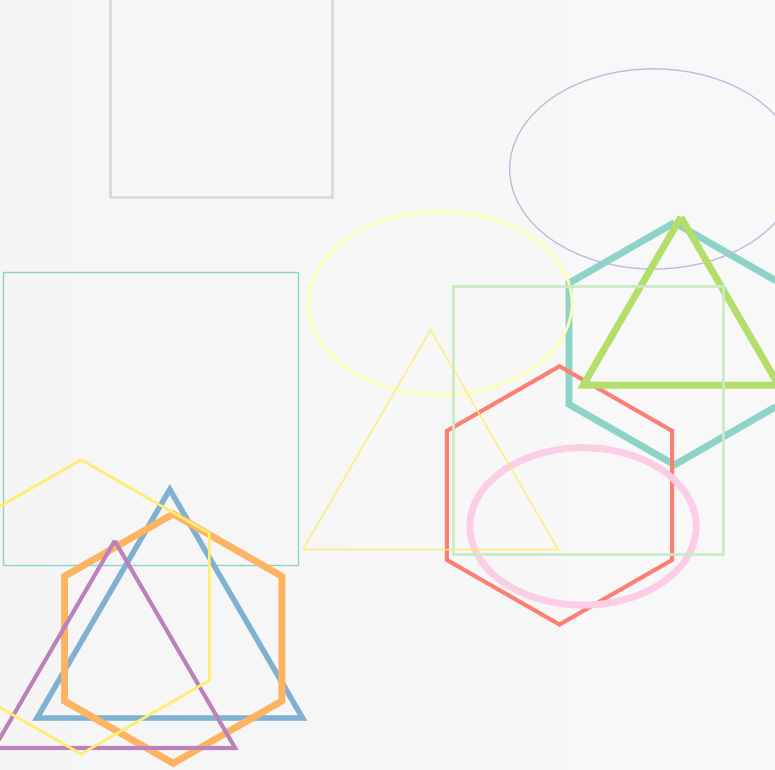[{"shape": "square", "thickness": 0.5, "radius": 0.95, "center": [0.195, 0.457]}, {"shape": "hexagon", "thickness": 2.5, "radius": 0.79, "center": [0.87, 0.554]}, {"shape": "oval", "thickness": 1, "radius": 0.85, "center": [0.568, 0.606]}, {"shape": "oval", "thickness": 0.5, "radius": 0.93, "center": [0.843, 0.781]}, {"shape": "hexagon", "thickness": 1.5, "radius": 0.84, "center": [0.722, 0.357]}, {"shape": "triangle", "thickness": 2, "radius": 0.99, "center": [0.219, 0.166]}, {"shape": "hexagon", "thickness": 2.5, "radius": 0.81, "center": [0.223, 0.171]}, {"shape": "triangle", "thickness": 2.5, "radius": 0.73, "center": [0.879, 0.573]}, {"shape": "oval", "thickness": 2.5, "radius": 0.73, "center": [0.752, 0.316]}, {"shape": "square", "thickness": 1, "radius": 0.71, "center": [0.285, 0.887]}, {"shape": "triangle", "thickness": 1.5, "radius": 0.9, "center": [0.148, 0.118]}, {"shape": "square", "thickness": 1, "radius": 0.87, "center": [0.759, 0.454]}, {"shape": "triangle", "thickness": 0.5, "radius": 0.95, "center": [0.556, 0.381]}, {"shape": "hexagon", "thickness": 1, "radius": 0.96, "center": [0.105, 0.212]}]